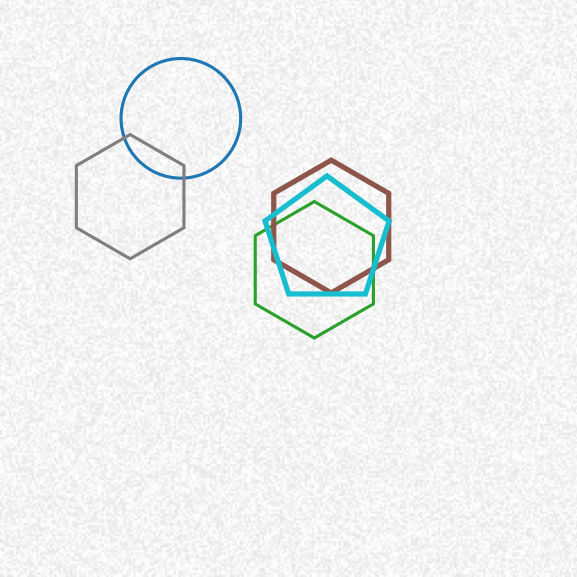[{"shape": "circle", "thickness": 1.5, "radius": 0.52, "center": [0.313, 0.794]}, {"shape": "hexagon", "thickness": 1.5, "radius": 0.59, "center": [0.544, 0.532]}, {"shape": "hexagon", "thickness": 2.5, "radius": 0.57, "center": [0.574, 0.607]}, {"shape": "hexagon", "thickness": 1.5, "radius": 0.54, "center": [0.225, 0.659]}, {"shape": "pentagon", "thickness": 2.5, "radius": 0.56, "center": [0.566, 0.582]}]